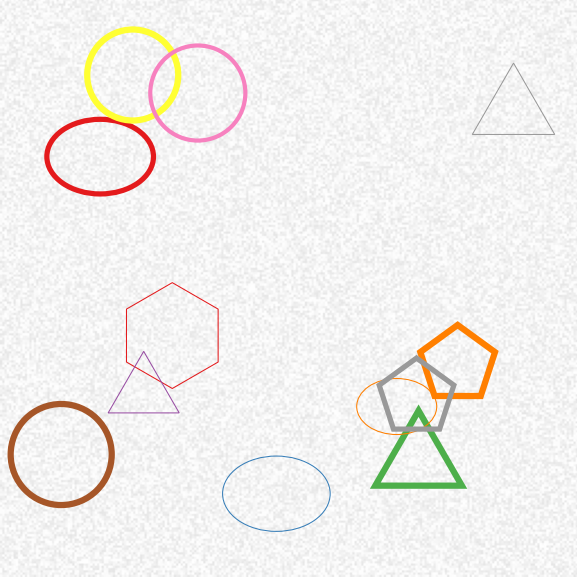[{"shape": "hexagon", "thickness": 0.5, "radius": 0.46, "center": [0.298, 0.418]}, {"shape": "oval", "thickness": 2.5, "radius": 0.46, "center": [0.173, 0.728]}, {"shape": "oval", "thickness": 0.5, "radius": 0.47, "center": [0.479, 0.144]}, {"shape": "triangle", "thickness": 3, "radius": 0.43, "center": [0.725, 0.201]}, {"shape": "triangle", "thickness": 0.5, "radius": 0.36, "center": [0.249, 0.32]}, {"shape": "pentagon", "thickness": 3, "radius": 0.34, "center": [0.792, 0.368]}, {"shape": "oval", "thickness": 0.5, "radius": 0.35, "center": [0.687, 0.295]}, {"shape": "circle", "thickness": 3, "radius": 0.39, "center": [0.23, 0.869]}, {"shape": "circle", "thickness": 3, "radius": 0.44, "center": [0.106, 0.212]}, {"shape": "circle", "thickness": 2, "radius": 0.41, "center": [0.343, 0.838]}, {"shape": "pentagon", "thickness": 2.5, "radius": 0.34, "center": [0.721, 0.311]}, {"shape": "triangle", "thickness": 0.5, "radius": 0.41, "center": [0.889, 0.808]}]